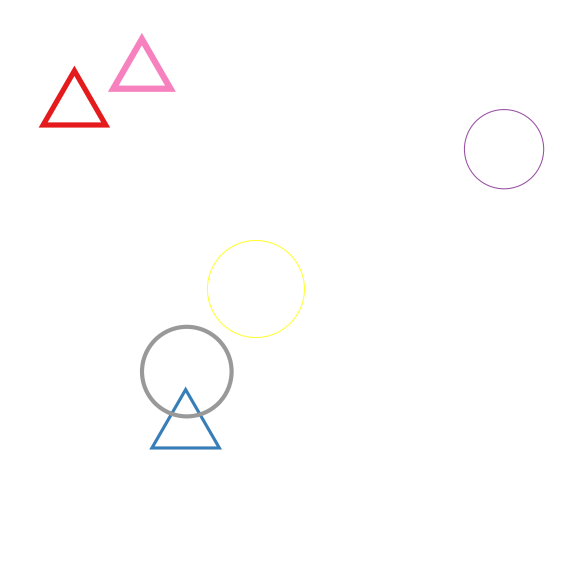[{"shape": "triangle", "thickness": 2.5, "radius": 0.31, "center": [0.129, 0.814]}, {"shape": "triangle", "thickness": 1.5, "radius": 0.34, "center": [0.321, 0.257]}, {"shape": "circle", "thickness": 0.5, "radius": 0.34, "center": [0.873, 0.741]}, {"shape": "circle", "thickness": 0.5, "radius": 0.42, "center": [0.443, 0.499]}, {"shape": "triangle", "thickness": 3, "radius": 0.29, "center": [0.246, 0.874]}, {"shape": "circle", "thickness": 2, "radius": 0.39, "center": [0.323, 0.356]}]